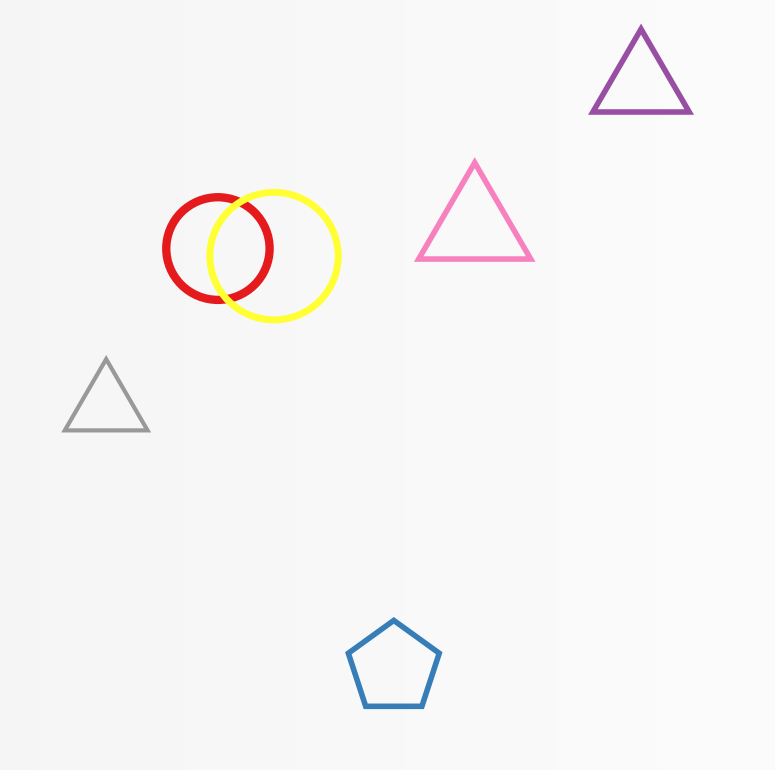[{"shape": "circle", "thickness": 3, "radius": 0.33, "center": [0.281, 0.677]}, {"shape": "pentagon", "thickness": 2, "radius": 0.31, "center": [0.508, 0.133]}, {"shape": "triangle", "thickness": 2, "radius": 0.36, "center": [0.827, 0.89]}, {"shape": "circle", "thickness": 2.5, "radius": 0.41, "center": [0.354, 0.667]}, {"shape": "triangle", "thickness": 2, "radius": 0.42, "center": [0.613, 0.705]}, {"shape": "triangle", "thickness": 1.5, "radius": 0.31, "center": [0.137, 0.472]}]